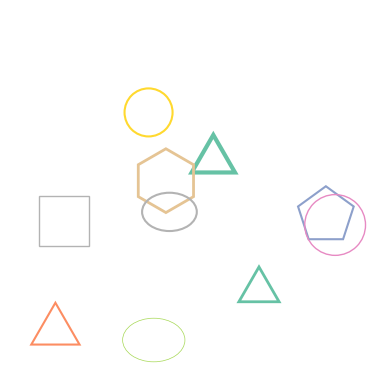[{"shape": "triangle", "thickness": 2, "radius": 0.3, "center": [0.673, 0.246]}, {"shape": "triangle", "thickness": 3, "radius": 0.32, "center": [0.554, 0.585]}, {"shape": "triangle", "thickness": 1.5, "radius": 0.36, "center": [0.144, 0.141]}, {"shape": "pentagon", "thickness": 1.5, "radius": 0.38, "center": [0.846, 0.44]}, {"shape": "circle", "thickness": 1, "radius": 0.39, "center": [0.87, 0.416]}, {"shape": "oval", "thickness": 0.5, "radius": 0.4, "center": [0.399, 0.117]}, {"shape": "circle", "thickness": 1.5, "radius": 0.31, "center": [0.386, 0.708]}, {"shape": "hexagon", "thickness": 2, "radius": 0.41, "center": [0.431, 0.531]}, {"shape": "square", "thickness": 1, "radius": 0.32, "center": [0.166, 0.426]}, {"shape": "oval", "thickness": 1.5, "radius": 0.36, "center": [0.44, 0.45]}]